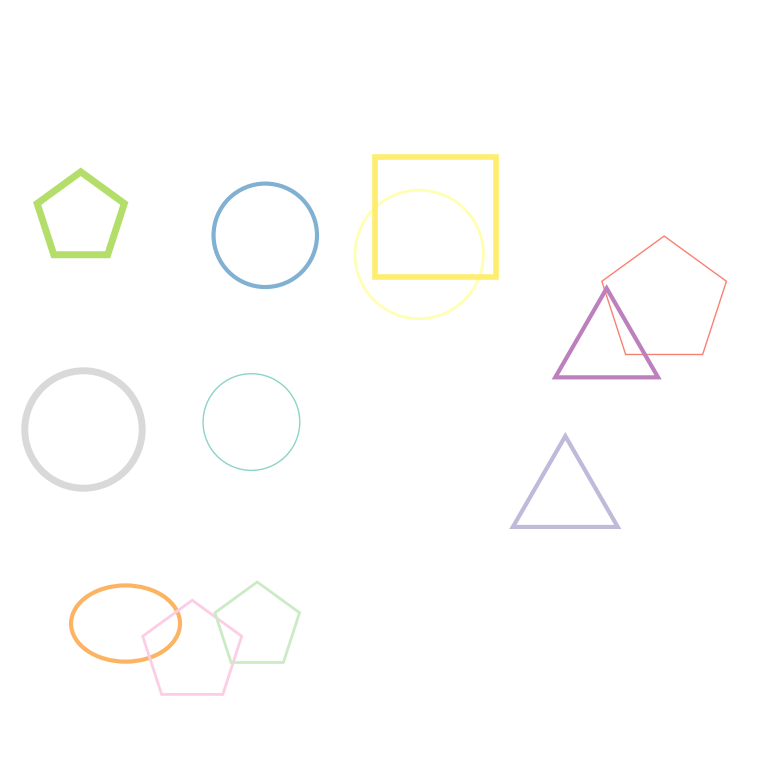[{"shape": "circle", "thickness": 0.5, "radius": 0.31, "center": [0.327, 0.452]}, {"shape": "circle", "thickness": 1, "radius": 0.42, "center": [0.544, 0.67]}, {"shape": "triangle", "thickness": 1.5, "radius": 0.39, "center": [0.734, 0.355]}, {"shape": "pentagon", "thickness": 0.5, "radius": 0.43, "center": [0.863, 0.608]}, {"shape": "circle", "thickness": 1.5, "radius": 0.34, "center": [0.345, 0.694]}, {"shape": "oval", "thickness": 1.5, "radius": 0.35, "center": [0.163, 0.19]}, {"shape": "pentagon", "thickness": 2.5, "radius": 0.3, "center": [0.105, 0.717]}, {"shape": "pentagon", "thickness": 1, "radius": 0.34, "center": [0.25, 0.153]}, {"shape": "circle", "thickness": 2.5, "radius": 0.38, "center": [0.108, 0.442]}, {"shape": "triangle", "thickness": 1.5, "radius": 0.39, "center": [0.788, 0.548]}, {"shape": "pentagon", "thickness": 1, "radius": 0.29, "center": [0.334, 0.186]}, {"shape": "square", "thickness": 2, "radius": 0.39, "center": [0.565, 0.718]}]